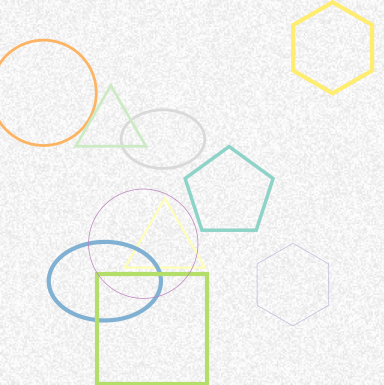[{"shape": "pentagon", "thickness": 2.5, "radius": 0.6, "center": [0.595, 0.499]}, {"shape": "triangle", "thickness": 1.5, "radius": 0.6, "center": [0.428, 0.365]}, {"shape": "hexagon", "thickness": 0.5, "radius": 0.54, "center": [0.761, 0.261]}, {"shape": "oval", "thickness": 3, "radius": 0.73, "center": [0.272, 0.27]}, {"shape": "circle", "thickness": 2, "radius": 0.68, "center": [0.113, 0.759]}, {"shape": "square", "thickness": 3, "radius": 0.71, "center": [0.396, 0.144]}, {"shape": "oval", "thickness": 2, "radius": 0.54, "center": [0.423, 0.639]}, {"shape": "circle", "thickness": 0.5, "radius": 0.71, "center": [0.372, 0.367]}, {"shape": "triangle", "thickness": 2, "radius": 0.53, "center": [0.288, 0.673]}, {"shape": "hexagon", "thickness": 3, "radius": 0.59, "center": [0.864, 0.876]}]